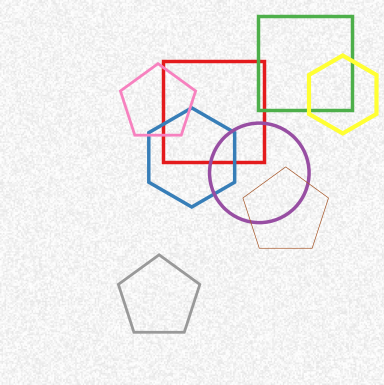[{"shape": "square", "thickness": 2.5, "radius": 0.66, "center": [0.555, 0.709]}, {"shape": "hexagon", "thickness": 2.5, "radius": 0.64, "center": [0.498, 0.591]}, {"shape": "square", "thickness": 2.5, "radius": 0.61, "center": [0.793, 0.837]}, {"shape": "circle", "thickness": 2.5, "radius": 0.65, "center": [0.674, 0.551]}, {"shape": "hexagon", "thickness": 3, "radius": 0.51, "center": [0.89, 0.755]}, {"shape": "pentagon", "thickness": 0.5, "radius": 0.58, "center": [0.742, 0.45]}, {"shape": "pentagon", "thickness": 2, "radius": 0.51, "center": [0.41, 0.732]}, {"shape": "pentagon", "thickness": 2, "radius": 0.56, "center": [0.413, 0.227]}]